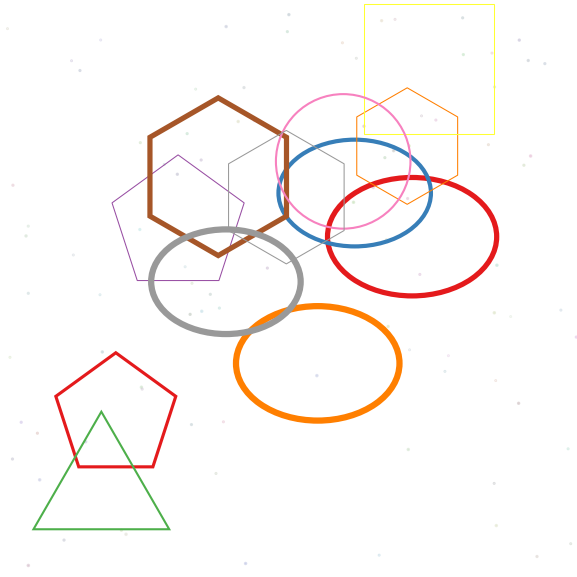[{"shape": "pentagon", "thickness": 1.5, "radius": 0.55, "center": [0.201, 0.279]}, {"shape": "oval", "thickness": 2.5, "radius": 0.73, "center": [0.714, 0.589]}, {"shape": "oval", "thickness": 2, "radius": 0.66, "center": [0.614, 0.665]}, {"shape": "triangle", "thickness": 1, "radius": 0.68, "center": [0.175, 0.151]}, {"shape": "pentagon", "thickness": 0.5, "radius": 0.6, "center": [0.308, 0.611]}, {"shape": "oval", "thickness": 3, "radius": 0.71, "center": [0.55, 0.37]}, {"shape": "hexagon", "thickness": 0.5, "radius": 0.5, "center": [0.705, 0.746]}, {"shape": "square", "thickness": 0.5, "radius": 0.56, "center": [0.743, 0.88]}, {"shape": "hexagon", "thickness": 2.5, "radius": 0.68, "center": [0.378, 0.693]}, {"shape": "circle", "thickness": 1, "radius": 0.58, "center": [0.594, 0.72]}, {"shape": "oval", "thickness": 3, "radius": 0.65, "center": [0.391, 0.511]}, {"shape": "hexagon", "thickness": 0.5, "radius": 0.58, "center": [0.496, 0.658]}]